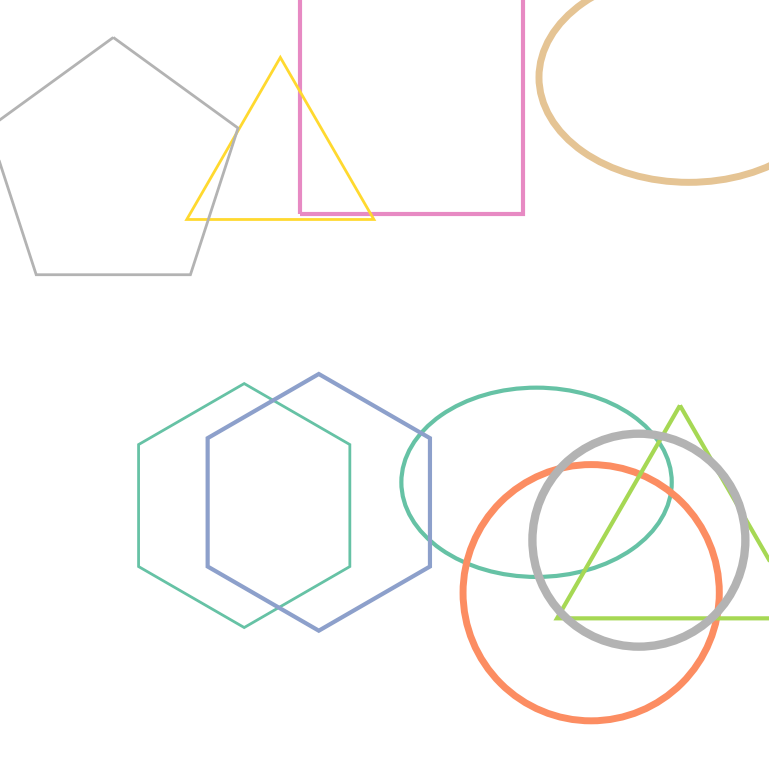[{"shape": "oval", "thickness": 1.5, "radius": 0.88, "center": [0.697, 0.374]}, {"shape": "hexagon", "thickness": 1, "radius": 0.79, "center": [0.317, 0.343]}, {"shape": "circle", "thickness": 2.5, "radius": 0.83, "center": [0.768, 0.23]}, {"shape": "hexagon", "thickness": 1.5, "radius": 0.83, "center": [0.414, 0.348]}, {"shape": "square", "thickness": 1.5, "radius": 0.72, "center": [0.534, 0.867]}, {"shape": "triangle", "thickness": 1.5, "radius": 0.92, "center": [0.883, 0.289]}, {"shape": "triangle", "thickness": 1, "radius": 0.7, "center": [0.364, 0.785]}, {"shape": "oval", "thickness": 2.5, "radius": 0.97, "center": [0.895, 0.9]}, {"shape": "circle", "thickness": 3, "radius": 0.69, "center": [0.83, 0.298]}, {"shape": "pentagon", "thickness": 1, "radius": 0.85, "center": [0.147, 0.781]}]